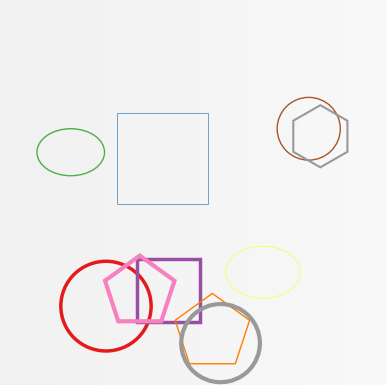[{"shape": "circle", "thickness": 2.5, "radius": 0.58, "center": [0.273, 0.205]}, {"shape": "square", "thickness": 0.5, "radius": 0.59, "center": [0.421, 0.588]}, {"shape": "oval", "thickness": 1, "radius": 0.44, "center": [0.183, 0.605]}, {"shape": "square", "thickness": 2.5, "radius": 0.41, "center": [0.436, 0.246]}, {"shape": "pentagon", "thickness": 1, "radius": 0.5, "center": [0.548, 0.137]}, {"shape": "oval", "thickness": 0.5, "radius": 0.48, "center": [0.679, 0.293]}, {"shape": "circle", "thickness": 1, "radius": 0.41, "center": [0.797, 0.666]}, {"shape": "pentagon", "thickness": 3, "radius": 0.47, "center": [0.361, 0.242]}, {"shape": "hexagon", "thickness": 1.5, "radius": 0.4, "center": [0.827, 0.646]}, {"shape": "circle", "thickness": 3, "radius": 0.51, "center": [0.569, 0.109]}]